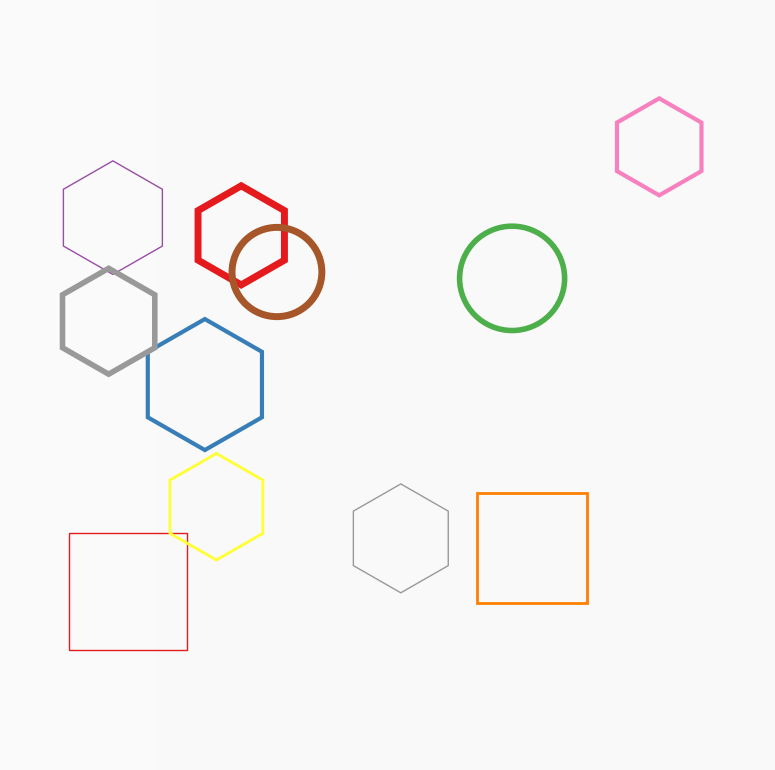[{"shape": "square", "thickness": 0.5, "radius": 0.38, "center": [0.165, 0.231]}, {"shape": "hexagon", "thickness": 2.5, "radius": 0.32, "center": [0.311, 0.694]}, {"shape": "hexagon", "thickness": 1.5, "radius": 0.43, "center": [0.264, 0.501]}, {"shape": "circle", "thickness": 2, "radius": 0.34, "center": [0.661, 0.639]}, {"shape": "hexagon", "thickness": 0.5, "radius": 0.37, "center": [0.146, 0.717]}, {"shape": "square", "thickness": 1, "radius": 0.36, "center": [0.686, 0.288]}, {"shape": "hexagon", "thickness": 1, "radius": 0.35, "center": [0.279, 0.342]}, {"shape": "circle", "thickness": 2.5, "radius": 0.29, "center": [0.357, 0.647]}, {"shape": "hexagon", "thickness": 1.5, "radius": 0.31, "center": [0.851, 0.809]}, {"shape": "hexagon", "thickness": 2, "radius": 0.34, "center": [0.14, 0.583]}, {"shape": "hexagon", "thickness": 0.5, "radius": 0.35, "center": [0.517, 0.301]}]